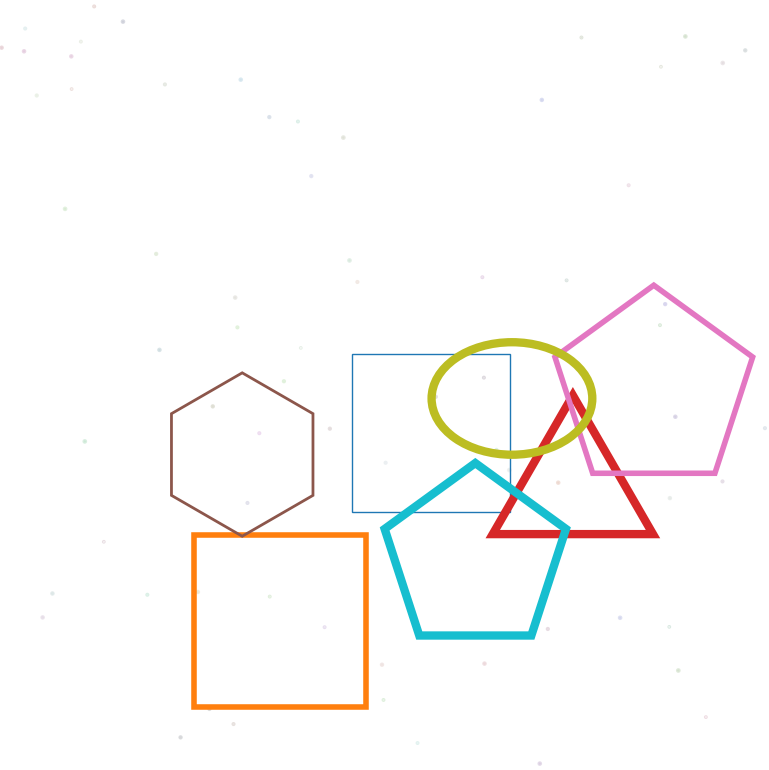[{"shape": "square", "thickness": 0.5, "radius": 0.51, "center": [0.56, 0.437]}, {"shape": "square", "thickness": 2, "radius": 0.56, "center": [0.363, 0.193]}, {"shape": "triangle", "thickness": 3, "radius": 0.6, "center": [0.744, 0.366]}, {"shape": "hexagon", "thickness": 1, "radius": 0.53, "center": [0.315, 0.41]}, {"shape": "pentagon", "thickness": 2, "radius": 0.68, "center": [0.849, 0.495]}, {"shape": "oval", "thickness": 3, "radius": 0.52, "center": [0.665, 0.483]}, {"shape": "pentagon", "thickness": 3, "radius": 0.62, "center": [0.617, 0.275]}]